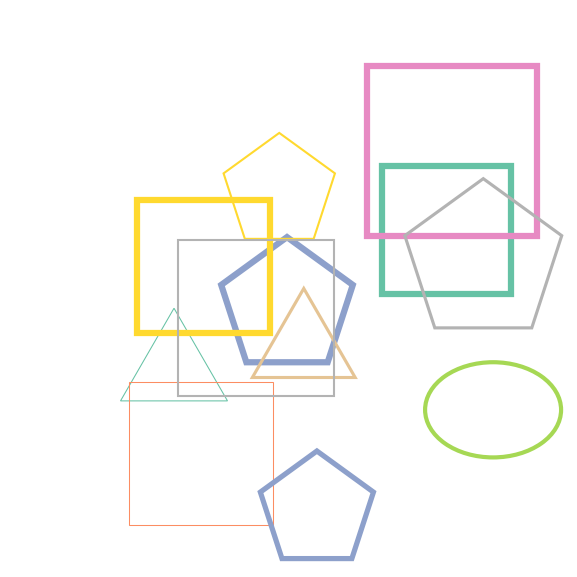[{"shape": "triangle", "thickness": 0.5, "radius": 0.53, "center": [0.301, 0.358]}, {"shape": "square", "thickness": 3, "radius": 0.55, "center": [0.773, 0.602]}, {"shape": "square", "thickness": 0.5, "radius": 0.62, "center": [0.348, 0.215]}, {"shape": "pentagon", "thickness": 2.5, "radius": 0.51, "center": [0.549, 0.115]}, {"shape": "pentagon", "thickness": 3, "radius": 0.6, "center": [0.497, 0.469]}, {"shape": "square", "thickness": 3, "radius": 0.73, "center": [0.783, 0.738]}, {"shape": "oval", "thickness": 2, "radius": 0.59, "center": [0.854, 0.289]}, {"shape": "square", "thickness": 3, "radius": 0.57, "center": [0.352, 0.538]}, {"shape": "pentagon", "thickness": 1, "radius": 0.51, "center": [0.484, 0.668]}, {"shape": "triangle", "thickness": 1.5, "radius": 0.51, "center": [0.526, 0.397]}, {"shape": "pentagon", "thickness": 1.5, "radius": 0.71, "center": [0.837, 0.547]}, {"shape": "square", "thickness": 1, "radius": 0.68, "center": [0.444, 0.448]}]